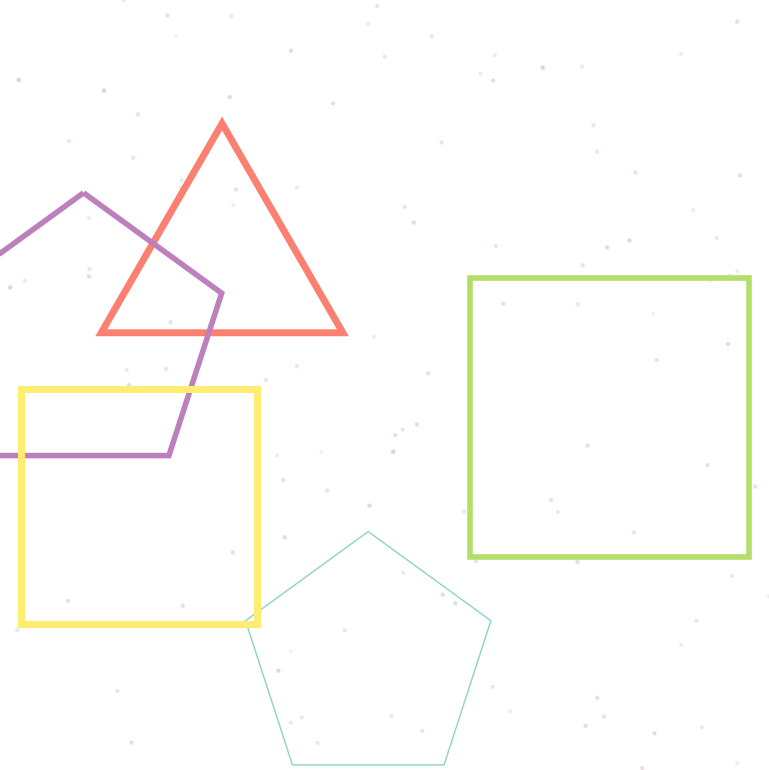[{"shape": "pentagon", "thickness": 0.5, "radius": 0.84, "center": [0.478, 0.142]}, {"shape": "triangle", "thickness": 2.5, "radius": 0.91, "center": [0.288, 0.658]}, {"shape": "square", "thickness": 2, "radius": 0.91, "center": [0.791, 0.458]}, {"shape": "pentagon", "thickness": 2, "radius": 0.94, "center": [0.108, 0.561]}, {"shape": "square", "thickness": 2.5, "radius": 0.76, "center": [0.181, 0.342]}]